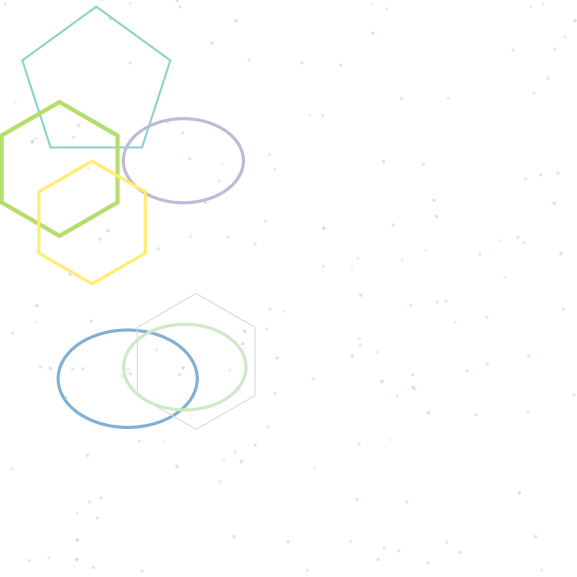[{"shape": "pentagon", "thickness": 1, "radius": 0.67, "center": [0.167, 0.853]}, {"shape": "oval", "thickness": 1.5, "radius": 0.52, "center": [0.318, 0.721]}, {"shape": "oval", "thickness": 1.5, "radius": 0.6, "center": [0.221, 0.343]}, {"shape": "hexagon", "thickness": 2, "radius": 0.58, "center": [0.103, 0.707]}, {"shape": "hexagon", "thickness": 0.5, "radius": 0.59, "center": [0.34, 0.373]}, {"shape": "oval", "thickness": 1.5, "radius": 0.53, "center": [0.32, 0.363]}, {"shape": "hexagon", "thickness": 1.5, "radius": 0.53, "center": [0.159, 0.614]}]